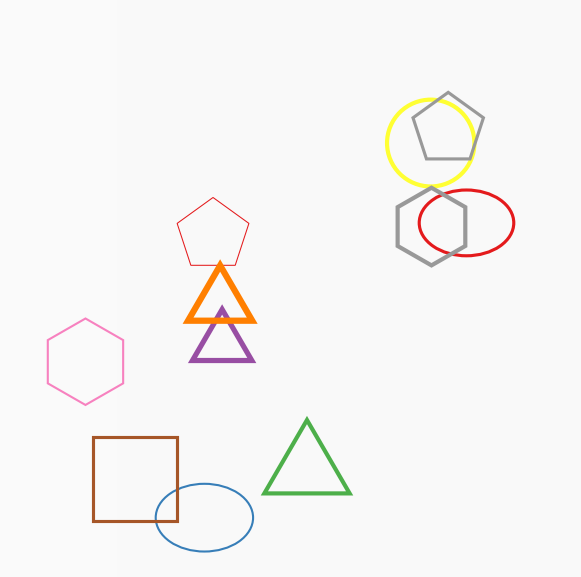[{"shape": "pentagon", "thickness": 0.5, "radius": 0.32, "center": [0.367, 0.592]}, {"shape": "oval", "thickness": 1.5, "radius": 0.41, "center": [0.803, 0.613]}, {"shape": "oval", "thickness": 1, "radius": 0.42, "center": [0.352, 0.103]}, {"shape": "triangle", "thickness": 2, "radius": 0.42, "center": [0.528, 0.187]}, {"shape": "triangle", "thickness": 2.5, "radius": 0.29, "center": [0.382, 0.404]}, {"shape": "triangle", "thickness": 3, "radius": 0.32, "center": [0.379, 0.476]}, {"shape": "circle", "thickness": 2, "radius": 0.38, "center": [0.741, 0.751]}, {"shape": "square", "thickness": 1.5, "radius": 0.36, "center": [0.233, 0.169]}, {"shape": "hexagon", "thickness": 1, "radius": 0.37, "center": [0.147, 0.373]}, {"shape": "hexagon", "thickness": 2, "radius": 0.34, "center": [0.742, 0.607]}, {"shape": "pentagon", "thickness": 1.5, "radius": 0.32, "center": [0.771, 0.775]}]